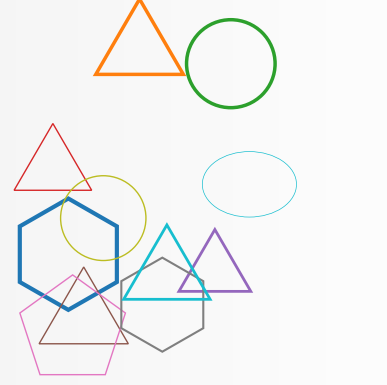[{"shape": "hexagon", "thickness": 3, "radius": 0.72, "center": [0.176, 0.34]}, {"shape": "triangle", "thickness": 2.5, "radius": 0.65, "center": [0.36, 0.872]}, {"shape": "circle", "thickness": 2.5, "radius": 0.57, "center": [0.596, 0.835]}, {"shape": "triangle", "thickness": 1, "radius": 0.58, "center": [0.136, 0.564]}, {"shape": "triangle", "thickness": 2, "radius": 0.54, "center": [0.554, 0.297]}, {"shape": "triangle", "thickness": 1, "radius": 0.66, "center": [0.216, 0.174]}, {"shape": "pentagon", "thickness": 1, "radius": 0.72, "center": [0.187, 0.143]}, {"shape": "hexagon", "thickness": 1.5, "radius": 0.61, "center": [0.419, 0.209]}, {"shape": "circle", "thickness": 1, "radius": 0.55, "center": [0.267, 0.433]}, {"shape": "triangle", "thickness": 2, "radius": 0.64, "center": [0.431, 0.287]}, {"shape": "oval", "thickness": 0.5, "radius": 0.61, "center": [0.644, 0.521]}]